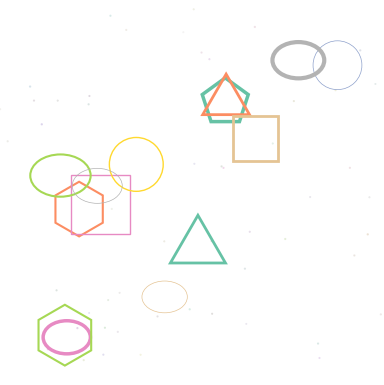[{"shape": "pentagon", "thickness": 2.5, "radius": 0.31, "center": [0.585, 0.735]}, {"shape": "triangle", "thickness": 2, "radius": 0.41, "center": [0.514, 0.358]}, {"shape": "triangle", "thickness": 2, "radius": 0.35, "center": [0.587, 0.737]}, {"shape": "hexagon", "thickness": 1.5, "radius": 0.35, "center": [0.206, 0.457]}, {"shape": "circle", "thickness": 0.5, "radius": 0.32, "center": [0.877, 0.831]}, {"shape": "square", "thickness": 1, "radius": 0.38, "center": [0.261, 0.468]}, {"shape": "oval", "thickness": 2.5, "radius": 0.31, "center": [0.173, 0.124]}, {"shape": "oval", "thickness": 1.5, "radius": 0.39, "center": [0.157, 0.544]}, {"shape": "hexagon", "thickness": 1.5, "radius": 0.39, "center": [0.168, 0.129]}, {"shape": "circle", "thickness": 1, "radius": 0.35, "center": [0.354, 0.573]}, {"shape": "square", "thickness": 2, "radius": 0.29, "center": [0.663, 0.641]}, {"shape": "oval", "thickness": 0.5, "radius": 0.29, "center": [0.428, 0.229]}, {"shape": "oval", "thickness": 0.5, "radius": 0.32, "center": [0.253, 0.517]}, {"shape": "oval", "thickness": 3, "radius": 0.34, "center": [0.775, 0.844]}]